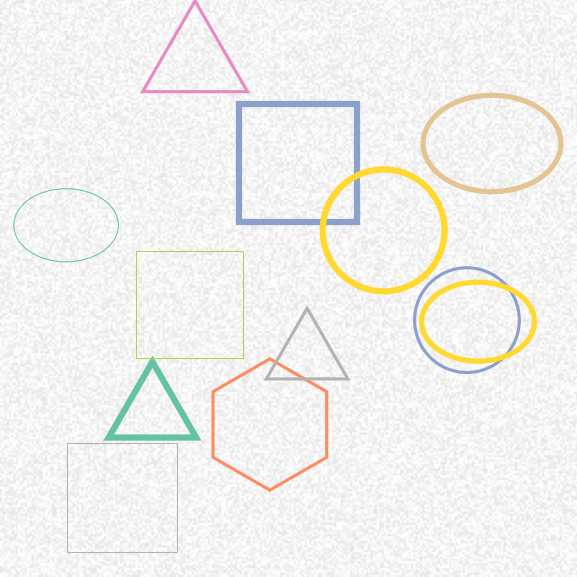[{"shape": "triangle", "thickness": 3, "radius": 0.44, "center": [0.264, 0.285]}, {"shape": "oval", "thickness": 0.5, "radius": 0.45, "center": [0.114, 0.609]}, {"shape": "hexagon", "thickness": 1.5, "radius": 0.57, "center": [0.467, 0.264]}, {"shape": "square", "thickness": 3, "radius": 0.51, "center": [0.516, 0.716]}, {"shape": "circle", "thickness": 1.5, "radius": 0.45, "center": [0.809, 0.445]}, {"shape": "triangle", "thickness": 1.5, "radius": 0.52, "center": [0.338, 0.893]}, {"shape": "square", "thickness": 0.5, "radius": 0.46, "center": [0.329, 0.472]}, {"shape": "oval", "thickness": 2.5, "radius": 0.49, "center": [0.828, 0.442]}, {"shape": "circle", "thickness": 3, "radius": 0.53, "center": [0.664, 0.6]}, {"shape": "oval", "thickness": 2.5, "radius": 0.6, "center": [0.852, 0.751]}, {"shape": "square", "thickness": 0.5, "radius": 0.48, "center": [0.212, 0.138]}, {"shape": "triangle", "thickness": 1.5, "radius": 0.41, "center": [0.532, 0.384]}]